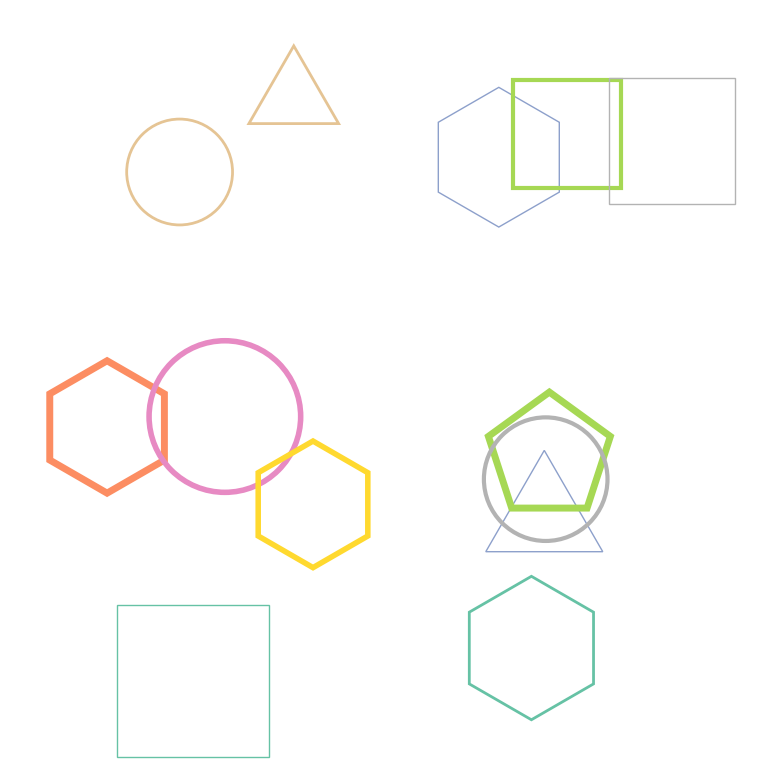[{"shape": "square", "thickness": 0.5, "radius": 0.49, "center": [0.251, 0.116]}, {"shape": "hexagon", "thickness": 1, "radius": 0.47, "center": [0.69, 0.158]}, {"shape": "hexagon", "thickness": 2.5, "radius": 0.43, "center": [0.139, 0.446]}, {"shape": "triangle", "thickness": 0.5, "radius": 0.44, "center": [0.707, 0.327]}, {"shape": "hexagon", "thickness": 0.5, "radius": 0.45, "center": [0.648, 0.796]}, {"shape": "circle", "thickness": 2, "radius": 0.49, "center": [0.292, 0.459]}, {"shape": "square", "thickness": 1.5, "radius": 0.35, "center": [0.736, 0.826]}, {"shape": "pentagon", "thickness": 2.5, "radius": 0.42, "center": [0.713, 0.408]}, {"shape": "hexagon", "thickness": 2, "radius": 0.41, "center": [0.407, 0.345]}, {"shape": "circle", "thickness": 1, "radius": 0.34, "center": [0.233, 0.777]}, {"shape": "triangle", "thickness": 1, "radius": 0.34, "center": [0.382, 0.873]}, {"shape": "circle", "thickness": 1.5, "radius": 0.4, "center": [0.709, 0.378]}, {"shape": "square", "thickness": 0.5, "radius": 0.41, "center": [0.873, 0.817]}]